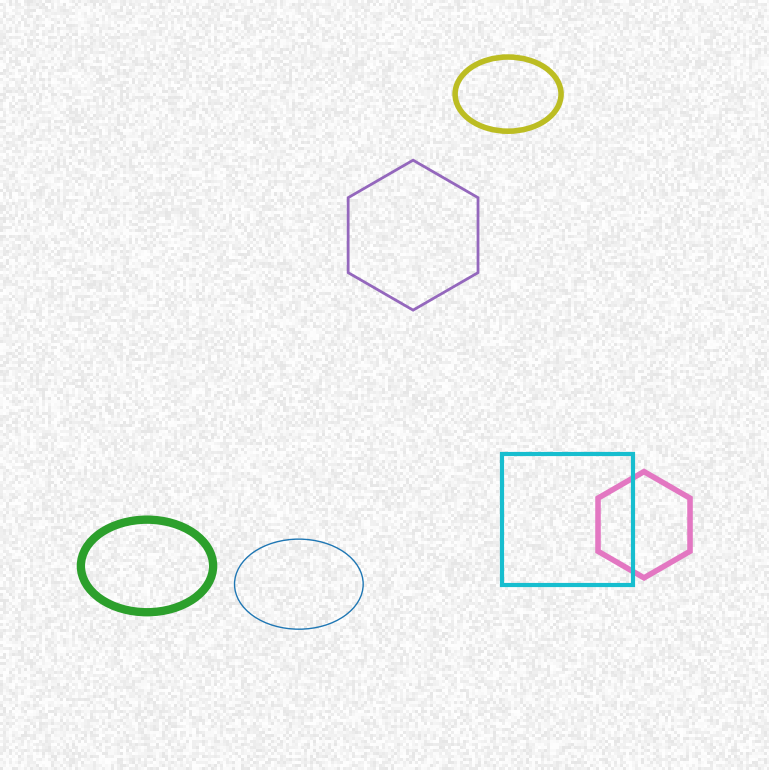[{"shape": "oval", "thickness": 0.5, "radius": 0.42, "center": [0.388, 0.241]}, {"shape": "oval", "thickness": 3, "radius": 0.43, "center": [0.191, 0.265]}, {"shape": "hexagon", "thickness": 1, "radius": 0.49, "center": [0.536, 0.695]}, {"shape": "hexagon", "thickness": 2, "radius": 0.34, "center": [0.836, 0.319]}, {"shape": "oval", "thickness": 2, "radius": 0.34, "center": [0.66, 0.878]}, {"shape": "square", "thickness": 1.5, "radius": 0.43, "center": [0.737, 0.325]}]